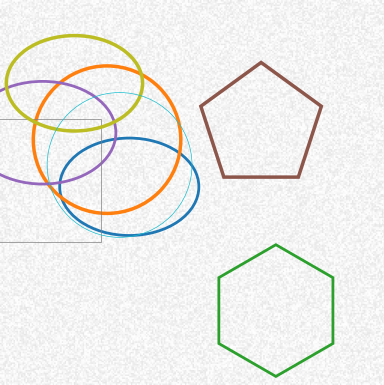[{"shape": "oval", "thickness": 2, "radius": 0.9, "center": [0.336, 0.515]}, {"shape": "circle", "thickness": 2.5, "radius": 0.96, "center": [0.278, 0.637]}, {"shape": "hexagon", "thickness": 2, "radius": 0.86, "center": [0.717, 0.193]}, {"shape": "oval", "thickness": 2, "radius": 0.95, "center": [0.111, 0.655]}, {"shape": "pentagon", "thickness": 2.5, "radius": 0.82, "center": [0.678, 0.673]}, {"shape": "square", "thickness": 0.5, "radius": 0.8, "center": [0.101, 0.532]}, {"shape": "oval", "thickness": 2.5, "radius": 0.88, "center": [0.193, 0.784]}, {"shape": "circle", "thickness": 0.5, "radius": 0.94, "center": [0.311, 0.572]}]